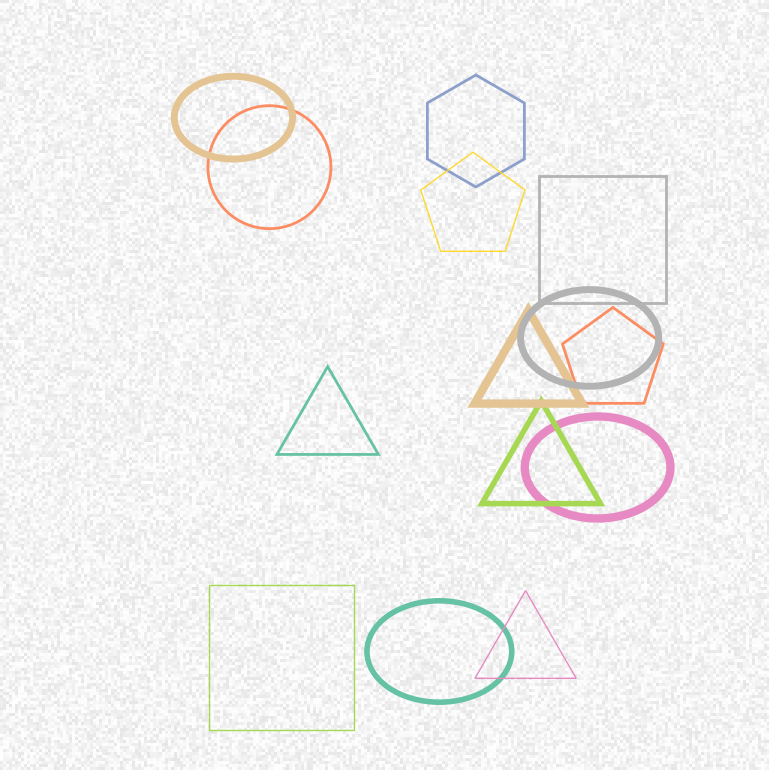[{"shape": "triangle", "thickness": 1, "radius": 0.38, "center": [0.426, 0.448]}, {"shape": "oval", "thickness": 2, "radius": 0.47, "center": [0.571, 0.154]}, {"shape": "pentagon", "thickness": 1, "radius": 0.34, "center": [0.796, 0.532]}, {"shape": "circle", "thickness": 1, "radius": 0.4, "center": [0.35, 0.783]}, {"shape": "hexagon", "thickness": 1, "radius": 0.36, "center": [0.618, 0.83]}, {"shape": "triangle", "thickness": 0.5, "radius": 0.38, "center": [0.683, 0.157]}, {"shape": "oval", "thickness": 3, "radius": 0.47, "center": [0.776, 0.393]}, {"shape": "square", "thickness": 0.5, "radius": 0.47, "center": [0.366, 0.146]}, {"shape": "triangle", "thickness": 2, "radius": 0.44, "center": [0.703, 0.39]}, {"shape": "pentagon", "thickness": 0.5, "radius": 0.36, "center": [0.614, 0.731]}, {"shape": "triangle", "thickness": 3, "radius": 0.4, "center": [0.686, 0.516]}, {"shape": "oval", "thickness": 2.5, "radius": 0.38, "center": [0.303, 0.847]}, {"shape": "oval", "thickness": 2.5, "radius": 0.45, "center": [0.766, 0.561]}, {"shape": "square", "thickness": 1, "radius": 0.41, "center": [0.782, 0.689]}]